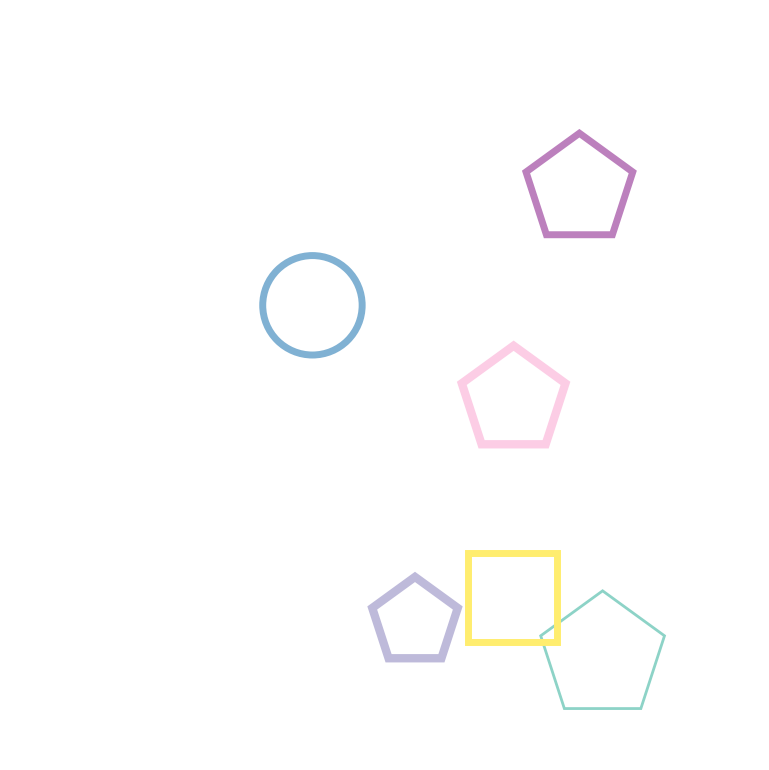[{"shape": "pentagon", "thickness": 1, "radius": 0.42, "center": [0.783, 0.148]}, {"shape": "pentagon", "thickness": 3, "radius": 0.29, "center": [0.539, 0.192]}, {"shape": "circle", "thickness": 2.5, "radius": 0.32, "center": [0.406, 0.604]}, {"shape": "pentagon", "thickness": 3, "radius": 0.35, "center": [0.667, 0.48]}, {"shape": "pentagon", "thickness": 2.5, "radius": 0.36, "center": [0.752, 0.754]}, {"shape": "square", "thickness": 2.5, "radius": 0.29, "center": [0.665, 0.224]}]